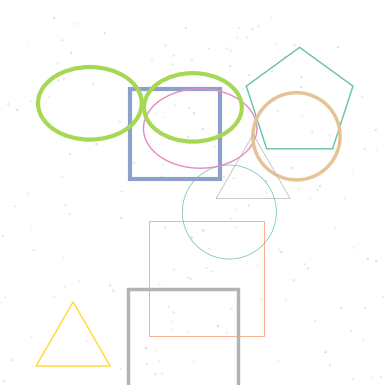[{"shape": "circle", "thickness": 0.5, "radius": 0.61, "center": [0.596, 0.449]}, {"shape": "pentagon", "thickness": 1, "radius": 0.73, "center": [0.778, 0.731]}, {"shape": "square", "thickness": 0.5, "radius": 0.74, "center": [0.537, 0.276]}, {"shape": "square", "thickness": 3, "radius": 0.59, "center": [0.455, 0.653]}, {"shape": "oval", "thickness": 1, "radius": 0.74, "center": [0.52, 0.666]}, {"shape": "oval", "thickness": 3, "radius": 0.67, "center": [0.233, 0.732]}, {"shape": "oval", "thickness": 3, "radius": 0.63, "center": [0.501, 0.721]}, {"shape": "triangle", "thickness": 1, "radius": 0.56, "center": [0.19, 0.105]}, {"shape": "circle", "thickness": 2.5, "radius": 0.57, "center": [0.77, 0.646]}, {"shape": "triangle", "thickness": 0.5, "radius": 0.56, "center": [0.657, 0.54]}, {"shape": "square", "thickness": 2.5, "radius": 0.71, "center": [0.475, 0.107]}]